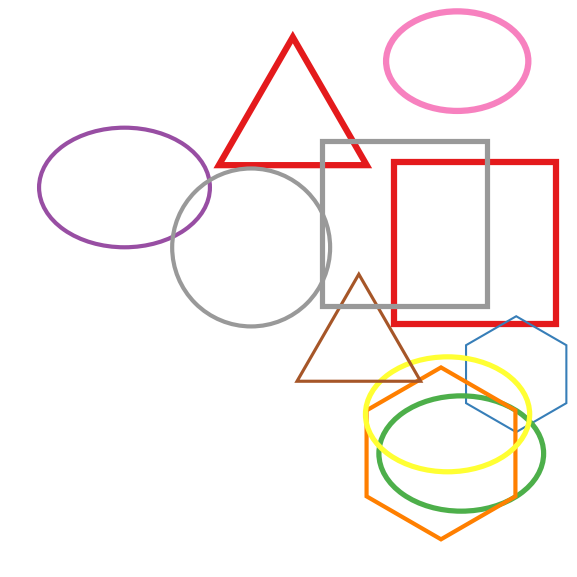[{"shape": "triangle", "thickness": 3, "radius": 0.74, "center": [0.507, 0.787]}, {"shape": "square", "thickness": 3, "radius": 0.7, "center": [0.822, 0.579]}, {"shape": "hexagon", "thickness": 1, "radius": 0.5, "center": [0.894, 0.351]}, {"shape": "oval", "thickness": 2.5, "radius": 0.71, "center": [0.799, 0.214]}, {"shape": "oval", "thickness": 2, "radius": 0.74, "center": [0.216, 0.674]}, {"shape": "hexagon", "thickness": 2, "radius": 0.74, "center": [0.764, 0.214]}, {"shape": "oval", "thickness": 2.5, "radius": 0.71, "center": [0.775, 0.282]}, {"shape": "triangle", "thickness": 1.5, "radius": 0.62, "center": [0.621, 0.401]}, {"shape": "oval", "thickness": 3, "radius": 0.62, "center": [0.792, 0.893]}, {"shape": "square", "thickness": 2.5, "radius": 0.71, "center": [0.701, 0.612]}, {"shape": "circle", "thickness": 2, "radius": 0.68, "center": [0.435, 0.571]}]